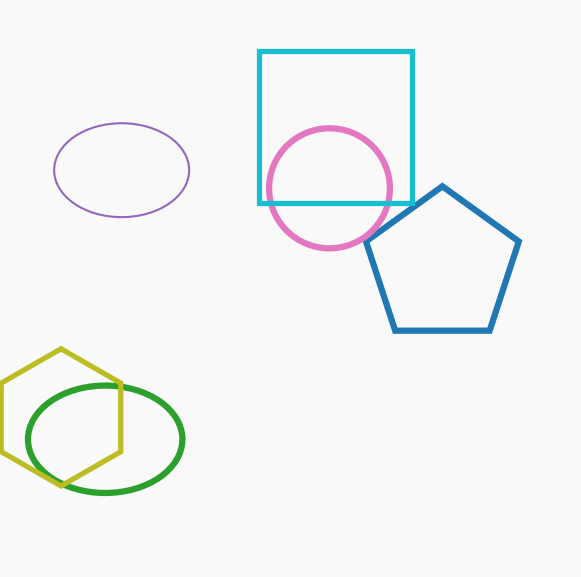[{"shape": "pentagon", "thickness": 3, "radius": 0.69, "center": [0.761, 0.538]}, {"shape": "oval", "thickness": 3, "radius": 0.66, "center": [0.181, 0.238]}, {"shape": "oval", "thickness": 1, "radius": 0.58, "center": [0.209, 0.704]}, {"shape": "circle", "thickness": 3, "radius": 0.52, "center": [0.567, 0.673]}, {"shape": "hexagon", "thickness": 2.5, "radius": 0.59, "center": [0.105, 0.276]}, {"shape": "square", "thickness": 2.5, "radius": 0.66, "center": [0.578, 0.779]}]